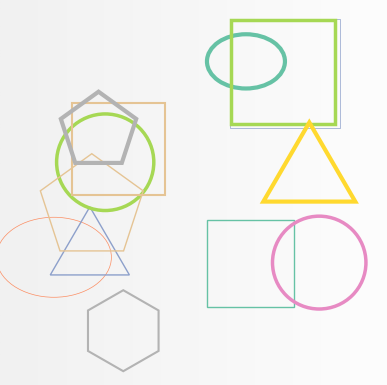[{"shape": "square", "thickness": 1, "radius": 0.56, "center": [0.647, 0.315]}, {"shape": "oval", "thickness": 3, "radius": 0.5, "center": [0.635, 0.841]}, {"shape": "oval", "thickness": 0.5, "radius": 0.74, "center": [0.139, 0.332]}, {"shape": "triangle", "thickness": 1, "radius": 0.59, "center": [0.232, 0.345]}, {"shape": "square", "thickness": 0.5, "radius": 0.71, "center": [0.735, 0.808]}, {"shape": "circle", "thickness": 2.5, "radius": 0.6, "center": [0.824, 0.318]}, {"shape": "circle", "thickness": 2.5, "radius": 0.63, "center": [0.271, 0.579]}, {"shape": "square", "thickness": 2.5, "radius": 0.67, "center": [0.73, 0.813]}, {"shape": "triangle", "thickness": 3, "radius": 0.69, "center": [0.798, 0.545]}, {"shape": "square", "thickness": 1.5, "radius": 0.6, "center": [0.305, 0.612]}, {"shape": "pentagon", "thickness": 1, "radius": 0.7, "center": [0.237, 0.461]}, {"shape": "pentagon", "thickness": 3, "radius": 0.51, "center": [0.254, 0.66]}, {"shape": "hexagon", "thickness": 1.5, "radius": 0.53, "center": [0.318, 0.141]}]